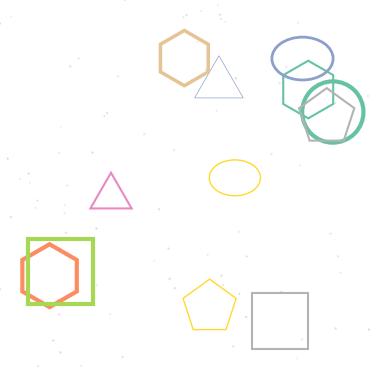[{"shape": "circle", "thickness": 3, "radius": 0.4, "center": [0.864, 0.709]}, {"shape": "hexagon", "thickness": 1.5, "radius": 0.37, "center": [0.801, 0.767]}, {"shape": "hexagon", "thickness": 3, "radius": 0.41, "center": [0.129, 0.284]}, {"shape": "triangle", "thickness": 0.5, "radius": 0.36, "center": [0.569, 0.782]}, {"shape": "oval", "thickness": 2, "radius": 0.4, "center": [0.786, 0.848]}, {"shape": "triangle", "thickness": 1.5, "radius": 0.31, "center": [0.288, 0.489]}, {"shape": "square", "thickness": 3, "radius": 0.42, "center": [0.158, 0.295]}, {"shape": "oval", "thickness": 1, "radius": 0.33, "center": [0.61, 0.538]}, {"shape": "pentagon", "thickness": 1, "radius": 0.36, "center": [0.544, 0.203]}, {"shape": "hexagon", "thickness": 2.5, "radius": 0.36, "center": [0.479, 0.849]}, {"shape": "square", "thickness": 1.5, "radius": 0.36, "center": [0.727, 0.166]}, {"shape": "pentagon", "thickness": 1.5, "radius": 0.38, "center": [0.849, 0.696]}]